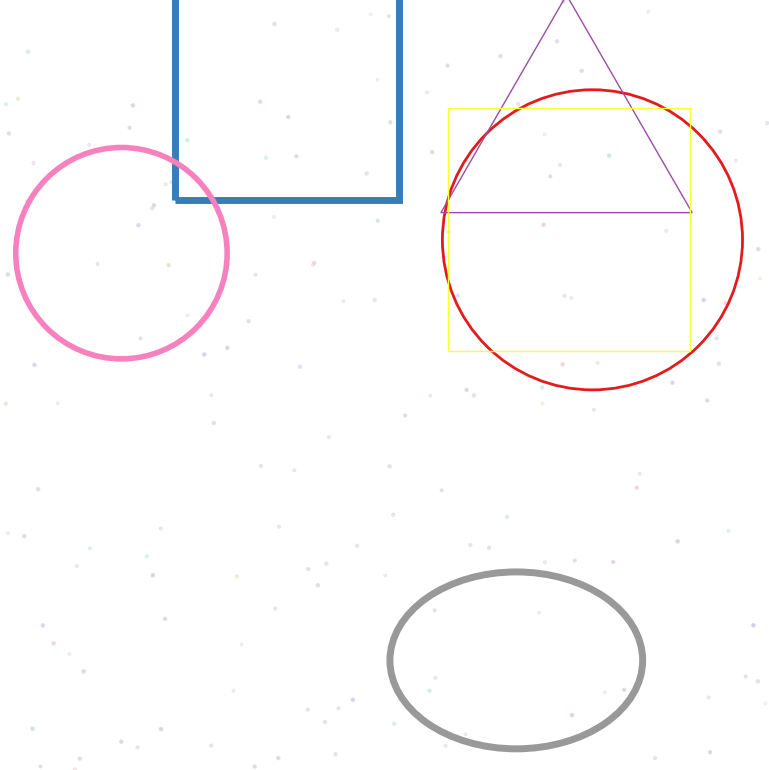[{"shape": "circle", "thickness": 1, "radius": 0.97, "center": [0.769, 0.689]}, {"shape": "square", "thickness": 2.5, "radius": 0.73, "center": [0.373, 0.887]}, {"shape": "triangle", "thickness": 0.5, "radius": 0.94, "center": [0.736, 0.818]}, {"shape": "square", "thickness": 0.5, "radius": 0.79, "center": [0.739, 0.702]}, {"shape": "circle", "thickness": 2, "radius": 0.69, "center": [0.158, 0.671]}, {"shape": "oval", "thickness": 2.5, "radius": 0.82, "center": [0.671, 0.142]}]